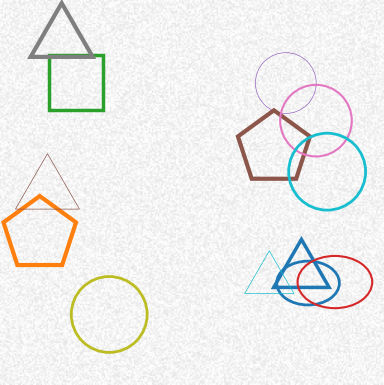[{"shape": "oval", "thickness": 2, "radius": 0.41, "center": [0.8, 0.265]}, {"shape": "triangle", "thickness": 2.5, "radius": 0.42, "center": [0.783, 0.295]}, {"shape": "pentagon", "thickness": 3, "radius": 0.5, "center": [0.103, 0.392]}, {"shape": "square", "thickness": 2.5, "radius": 0.35, "center": [0.197, 0.785]}, {"shape": "oval", "thickness": 1.5, "radius": 0.48, "center": [0.87, 0.267]}, {"shape": "circle", "thickness": 0.5, "radius": 0.39, "center": [0.742, 0.784]}, {"shape": "pentagon", "thickness": 3, "radius": 0.49, "center": [0.712, 0.615]}, {"shape": "triangle", "thickness": 0.5, "radius": 0.48, "center": [0.123, 0.505]}, {"shape": "circle", "thickness": 1.5, "radius": 0.46, "center": [0.821, 0.687]}, {"shape": "triangle", "thickness": 3, "radius": 0.47, "center": [0.16, 0.899]}, {"shape": "circle", "thickness": 2, "radius": 0.49, "center": [0.284, 0.183]}, {"shape": "triangle", "thickness": 0.5, "radius": 0.37, "center": [0.699, 0.275]}, {"shape": "circle", "thickness": 2, "radius": 0.5, "center": [0.85, 0.554]}]